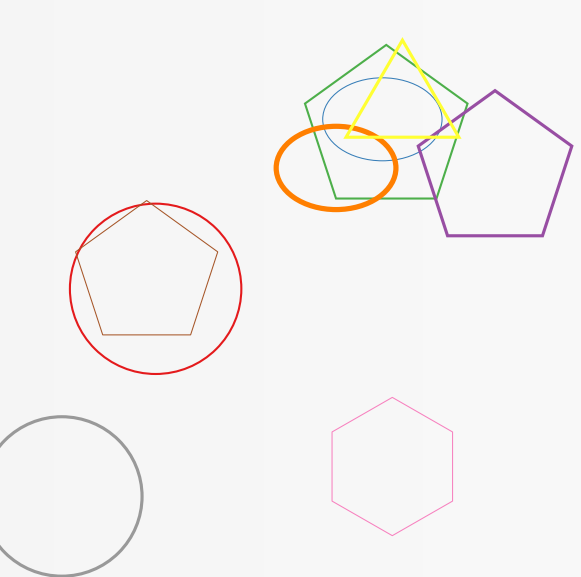[{"shape": "circle", "thickness": 1, "radius": 0.74, "center": [0.268, 0.499]}, {"shape": "oval", "thickness": 0.5, "radius": 0.51, "center": [0.658, 0.793]}, {"shape": "pentagon", "thickness": 1, "radius": 0.74, "center": [0.665, 0.774]}, {"shape": "pentagon", "thickness": 1.5, "radius": 0.69, "center": [0.852, 0.703]}, {"shape": "oval", "thickness": 2.5, "radius": 0.52, "center": [0.578, 0.708]}, {"shape": "triangle", "thickness": 1.5, "radius": 0.56, "center": [0.692, 0.818]}, {"shape": "pentagon", "thickness": 0.5, "radius": 0.64, "center": [0.252, 0.523]}, {"shape": "hexagon", "thickness": 0.5, "radius": 0.6, "center": [0.675, 0.191]}, {"shape": "circle", "thickness": 1.5, "radius": 0.69, "center": [0.106, 0.139]}]